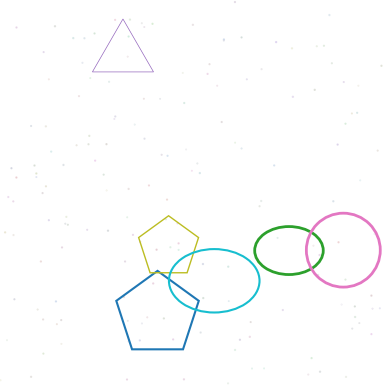[{"shape": "pentagon", "thickness": 1.5, "radius": 0.56, "center": [0.409, 0.184]}, {"shape": "oval", "thickness": 2, "radius": 0.45, "center": [0.751, 0.349]}, {"shape": "triangle", "thickness": 0.5, "radius": 0.46, "center": [0.319, 0.859]}, {"shape": "circle", "thickness": 2, "radius": 0.48, "center": [0.892, 0.35]}, {"shape": "pentagon", "thickness": 1, "radius": 0.41, "center": [0.438, 0.358]}, {"shape": "oval", "thickness": 1.5, "radius": 0.59, "center": [0.556, 0.271]}]